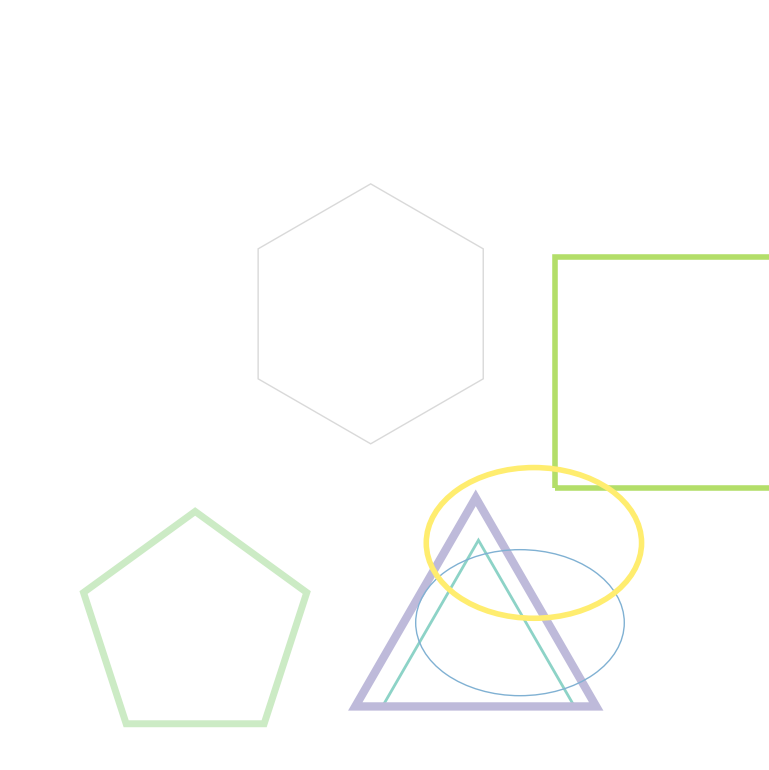[{"shape": "triangle", "thickness": 1, "radius": 0.73, "center": [0.621, 0.153]}, {"shape": "triangle", "thickness": 3, "radius": 0.9, "center": [0.618, 0.173]}, {"shape": "oval", "thickness": 0.5, "radius": 0.68, "center": [0.675, 0.191]}, {"shape": "square", "thickness": 2, "radius": 0.75, "center": [0.871, 0.516]}, {"shape": "hexagon", "thickness": 0.5, "radius": 0.84, "center": [0.481, 0.592]}, {"shape": "pentagon", "thickness": 2.5, "radius": 0.76, "center": [0.253, 0.183]}, {"shape": "oval", "thickness": 2, "radius": 0.7, "center": [0.693, 0.295]}]